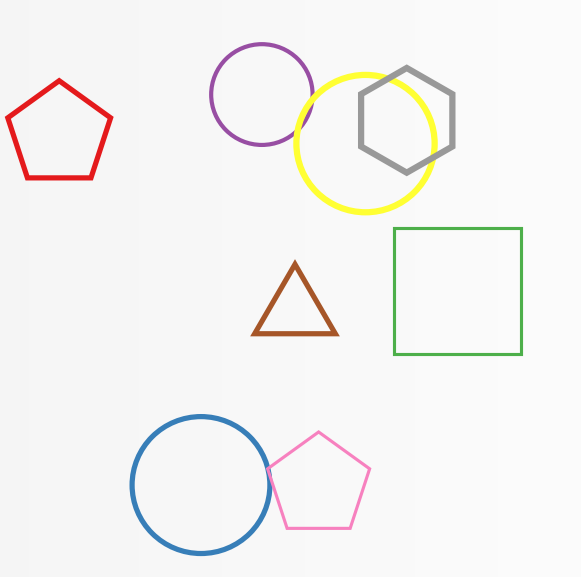[{"shape": "pentagon", "thickness": 2.5, "radius": 0.46, "center": [0.102, 0.766]}, {"shape": "circle", "thickness": 2.5, "radius": 0.59, "center": [0.346, 0.159]}, {"shape": "square", "thickness": 1.5, "radius": 0.54, "center": [0.787, 0.496]}, {"shape": "circle", "thickness": 2, "radius": 0.44, "center": [0.451, 0.835]}, {"shape": "circle", "thickness": 3, "radius": 0.59, "center": [0.629, 0.75]}, {"shape": "triangle", "thickness": 2.5, "radius": 0.4, "center": [0.508, 0.461]}, {"shape": "pentagon", "thickness": 1.5, "radius": 0.46, "center": [0.548, 0.159]}, {"shape": "hexagon", "thickness": 3, "radius": 0.45, "center": [0.7, 0.791]}]